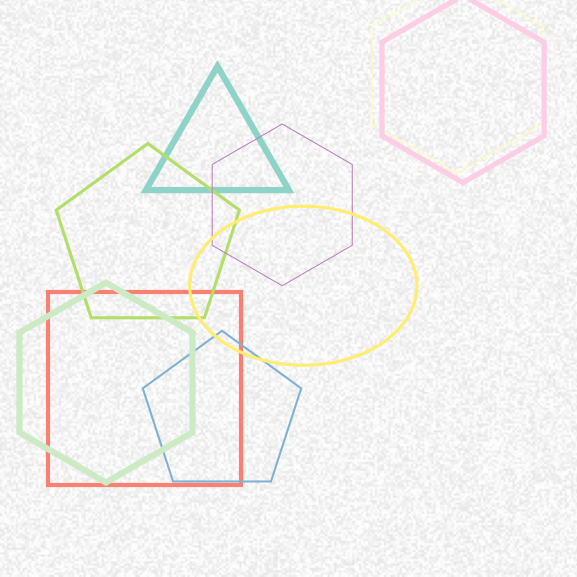[{"shape": "triangle", "thickness": 3, "radius": 0.71, "center": [0.377, 0.741]}, {"shape": "hexagon", "thickness": 0.5, "radius": 0.85, "center": [0.791, 0.869]}, {"shape": "square", "thickness": 2, "radius": 0.84, "center": [0.25, 0.326]}, {"shape": "pentagon", "thickness": 1, "radius": 0.72, "center": [0.384, 0.282]}, {"shape": "pentagon", "thickness": 1.5, "radius": 0.83, "center": [0.256, 0.584]}, {"shape": "hexagon", "thickness": 2.5, "radius": 0.81, "center": [0.802, 0.845]}, {"shape": "hexagon", "thickness": 0.5, "radius": 0.7, "center": [0.489, 0.644]}, {"shape": "hexagon", "thickness": 3, "radius": 0.86, "center": [0.183, 0.337]}, {"shape": "oval", "thickness": 1.5, "radius": 0.98, "center": [0.525, 0.504]}]